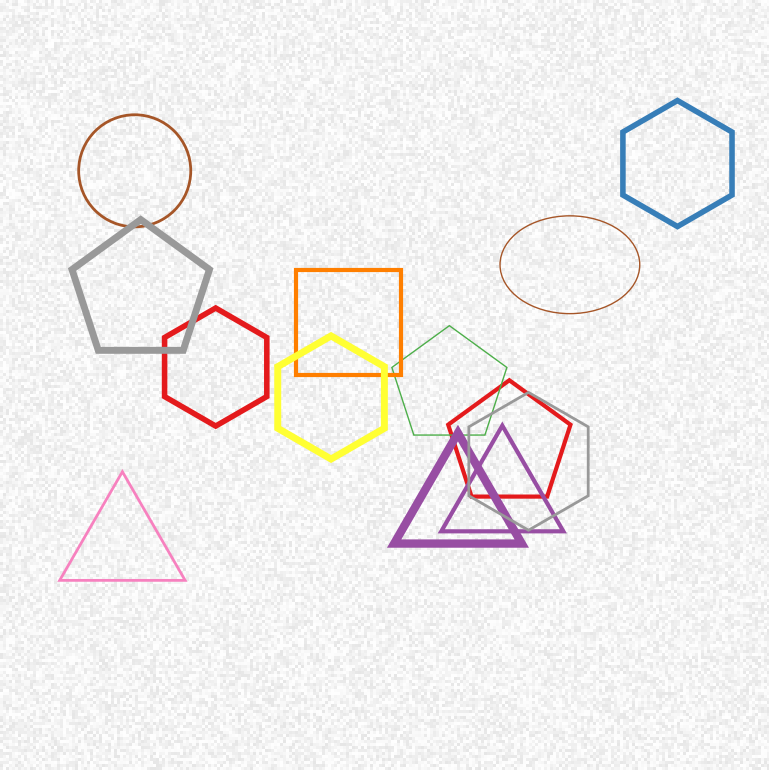[{"shape": "hexagon", "thickness": 2, "radius": 0.38, "center": [0.28, 0.523]}, {"shape": "pentagon", "thickness": 1.5, "radius": 0.42, "center": [0.661, 0.423]}, {"shape": "hexagon", "thickness": 2, "radius": 0.41, "center": [0.88, 0.788]}, {"shape": "pentagon", "thickness": 0.5, "radius": 0.39, "center": [0.584, 0.499]}, {"shape": "triangle", "thickness": 1.5, "radius": 0.46, "center": [0.652, 0.356]}, {"shape": "triangle", "thickness": 3, "radius": 0.48, "center": [0.595, 0.342]}, {"shape": "square", "thickness": 1.5, "radius": 0.34, "center": [0.452, 0.581]}, {"shape": "hexagon", "thickness": 2.5, "radius": 0.4, "center": [0.43, 0.484]}, {"shape": "circle", "thickness": 1, "radius": 0.36, "center": [0.175, 0.778]}, {"shape": "oval", "thickness": 0.5, "radius": 0.45, "center": [0.74, 0.656]}, {"shape": "triangle", "thickness": 1, "radius": 0.47, "center": [0.159, 0.293]}, {"shape": "hexagon", "thickness": 1, "radius": 0.45, "center": [0.686, 0.401]}, {"shape": "pentagon", "thickness": 2.5, "radius": 0.47, "center": [0.183, 0.621]}]